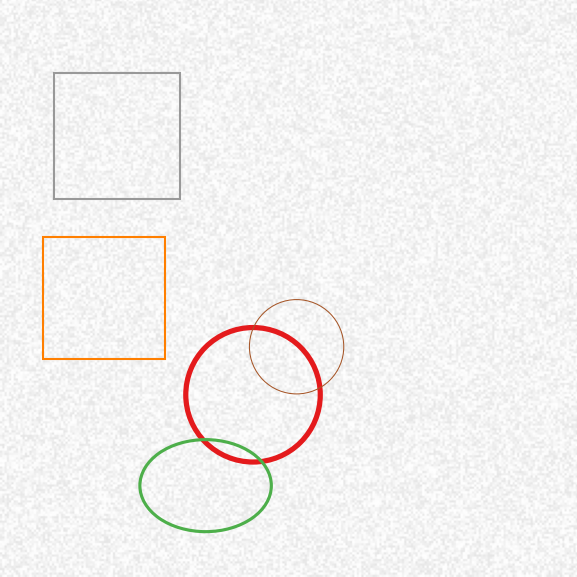[{"shape": "circle", "thickness": 2.5, "radius": 0.58, "center": [0.438, 0.316]}, {"shape": "oval", "thickness": 1.5, "radius": 0.57, "center": [0.356, 0.158]}, {"shape": "square", "thickness": 1, "radius": 0.53, "center": [0.181, 0.483]}, {"shape": "circle", "thickness": 0.5, "radius": 0.41, "center": [0.514, 0.399]}, {"shape": "square", "thickness": 1, "radius": 0.55, "center": [0.203, 0.763]}]